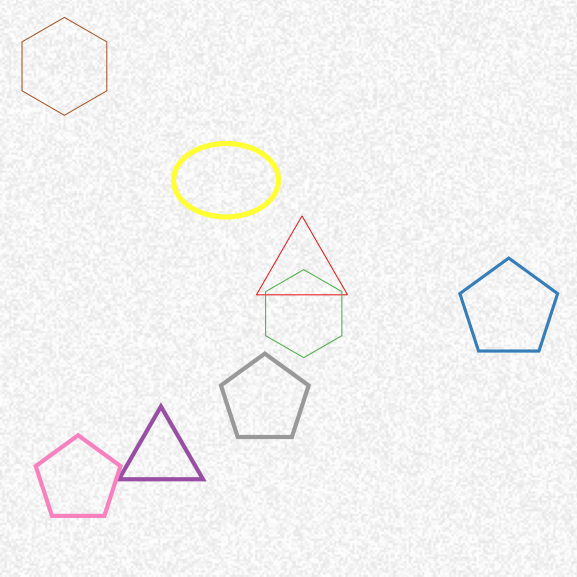[{"shape": "triangle", "thickness": 0.5, "radius": 0.46, "center": [0.523, 0.534]}, {"shape": "pentagon", "thickness": 1.5, "radius": 0.44, "center": [0.881, 0.463]}, {"shape": "hexagon", "thickness": 0.5, "radius": 0.38, "center": [0.526, 0.456]}, {"shape": "triangle", "thickness": 2, "radius": 0.42, "center": [0.279, 0.211]}, {"shape": "oval", "thickness": 2.5, "radius": 0.45, "center": [0.391, 0.687]}, {"shape": "hexagon", "thickness": 0.5, "radius": 0.42, "center": [0.112, 0.884]}, {"shape": "pentagon", "thickness": 2, "radius": 0.39, "center": [0.135, 0.168]}, {"shape": "pentagon", "thickness": 2, "radius": 0.4, "center": [0.459, 0.307]}]